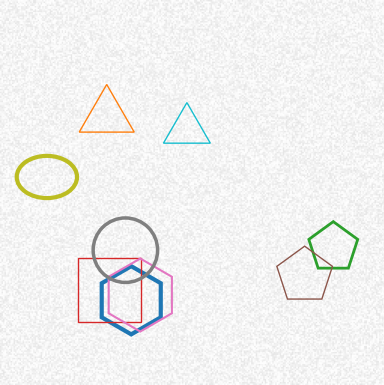[{"shape": "hexagon", "thickness": 3, "radius": 0.44, "center": [0.341, 0.22]}, {"shape": "triangle", "thickness": 1, "radius": 0.41, "center": [0.277, 0.698]}, {"shape": "pentagon", "thickness": 2, "radius": 0.33, "center": [0.866, 0.358]}, {"shape": "square", "thickness": 1, "radius": 0.41, "center": [0.284, 0.247]}, {"shape": "pentagon", "thickness": 1, "radius": 0.38, "center": [0.791, 0.285]}, {"shape": "hexagon", "thickness": 1.5, "radius": 0.47, "center": [0.364, 0.234]}, {"shape": "circle", "thickness": 2.5, "radius": 0.42, "center": [0.326, 0.35]}, {"shape": "oval", "thickness": 3, "radius": 0.39, "center": [0.122, 0.54]}, {"shape": "triangle", "thickness": 1, "radius": 0.35, "center": [0.485, 0.663]}]